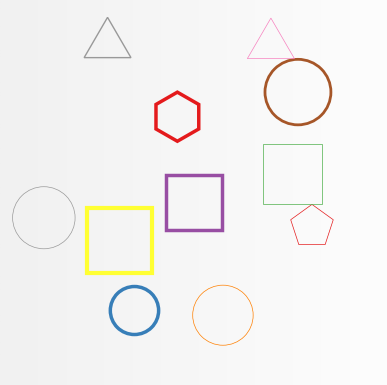[{"shape": "pentagon", "thickness": 0.5, "radius": 0.29, "center": [0.805, 0.411]}, {"shape": "hexagon", "thickness": 2.5, "radius": 0.32, "center": [0.458, 0.697]}, {"shape": "circle", "thickness": 2.5, "radius": 0.31, "center": [0.347, 0.193]}, {"shape": "square", "thickness": 0.5, "radius": 0.38, "center": [0.755, 0.548]}, {"shape": "square", "thickness": 2.5, "radius": 0.36, "center": [0.501, 0.474]}, {"shape": "circle", "thickness": 0.5, "radius": 0.39, "center": [0.575, 0.181]}, {"shape": "square", "thickness": 3, "radius": 0.42, "center": [0.309, 0.376]}, {"shape": "circle", "thickness": 2, "radius": 0.43, "center": [0.769, 0.761]}, {"shape": "triangle", "thickness": 0.5, "radius": 0.35, "center": [0.699, 0.883]}, {"shape": "circle", "thickness": 0.5, "radius": 0.4, "center": [0.113, 0.434]}, {"shape": "triangle", "thickness": 1, "radius": 0.35, "center": [0.278, 0.885]}]